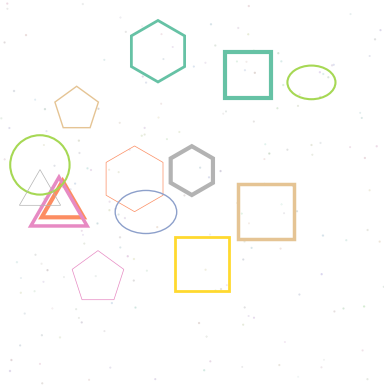[{"shape": "square", "thickness": 3, "radius": 0.3, "center": [0.644, 0.805]}, {"shape": "hexagon", "thickness": 2, "radius": 0.4, "center": [0.41, 0.867]}, {"shape": "triangle", "thickness": 3, "radius": 0.31, "center": [0.163, 0.467]}, {"shape": "hexagon", "thickness": 0.5, "radius": 0.43, "center": [0.349, 0.536]}, {"shape": "oval", "thickness": 1, "radius": 0.4, "center": [0.379, 0.449]}, {"shape": "triangle", "thickness": 2.5, "radius": 0.42, "center": [0.153, 0.455]}, {"shape": "pentagon", "thickness": 0.5, "radius": 0.35, "center": [0.254, 0.279]}, {"shape": "oval", "thickness": 1.5, "radius": 0.31, "center": [0.809, 0.786]}, {"shape": "circle", "thickness": 1.5, "radius": 0.39, "center": [0.104, 0.572]}, {"shape": "square", "thickness": 2, "radius": 0.35, "center": [0.524, 0.313]}, {"shape": "pentagon", "thickness": 1, "radius": 0.3, "center": [0.199, 0.716]}, {"shape": "square", "thickness": 2.5, "radius": 0.36, "center": [0.691, 0.451]}, {"shape": "hexagon", "thickness": 3, "radius": 0.32, "center": [0.498, 0.557]}, {"shape": "triangle", "thickness": 0.5, "radius": 0.31, "center": [0.104, 0.498]}]